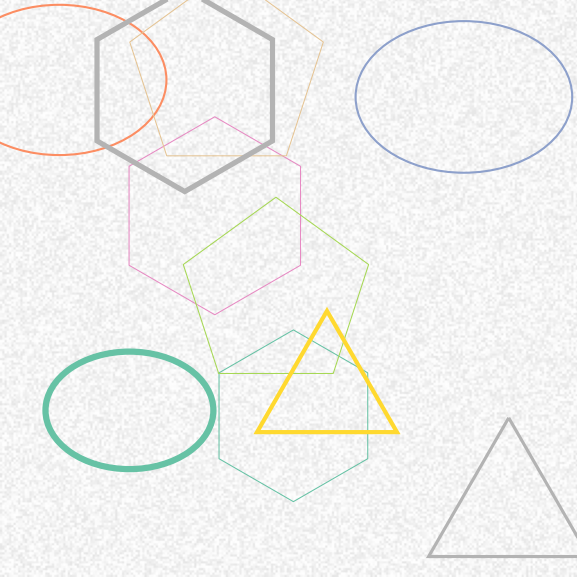[{"shape": "oval", "thickness": 3, "radius": 0.73, "center": [0.224, 0.289]}, {"shape": "hexagon", "thickness": 0.5, "radius": 0.74, "center": [0.508, 0.279]}, {"shape": "oval", "thickness": 1, "radius": 0.93, "center": [0.102, 0.861]}, {"shape": "oval", "thickness": 1, "radius": 0.94, "center": [0.803, 0.831]}, {"shape": "hexagon", "thickness": 0.5, "radius": 0.86, "center": [0.372, 0.626]}, {"shape": "pentagon", "thickness": 0.5, "radius": 0.84, "center": [0.478, 0.489]}, {"shape": "triangle", "thickness": 2, "radius": 0.7, "center": [0.566, 0.321]}, {"shape": "pentagon", "thickness": 0.5, "radius": 0.88, "center": [0.392, 0.872]}, {"shape": "hexagon", "thickness": 2.5, "radius": 0.88, "center": [0.32, 0.843]}, {"shape": "triangle", "thickness": 1.5, "radius": 0.8, "center": [0.881, 0.116]}]